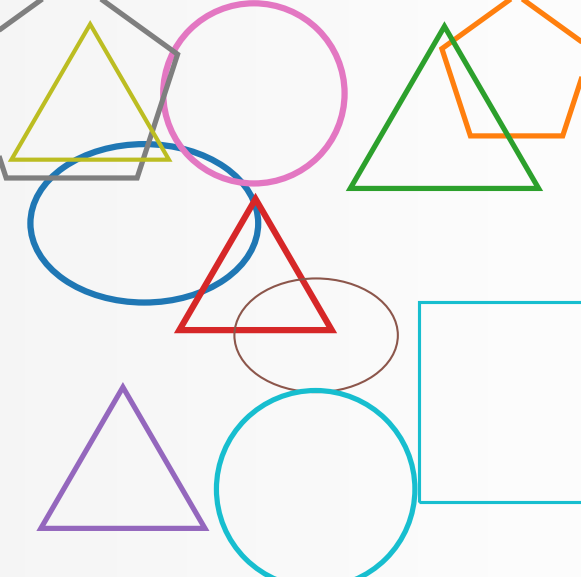[{"shape": "oval", "thickness": 3, "radius": 0.98, "center": [0.248, 0.612]}, {"shape": "pentagon", "thickness": 2.5, "radius": 0.68, "center": [0.889, 0.873]}, {"shape": "triangle", "thickness": 2.5, "radius": 0.94, "center": [0.765, 0.766]}, {"shape": "triangle", "thickness": 3, "radius": 0.76, "center": [0.44, 0.503]}, {"shape": "triangle", "thickness": 2.5, "radius": 0.81, "center": [0.211, 0.166]}, {"shape": "oval", "thickness": 1, "radius": 0.7, "center": [0.544, 0.419]}, {"shape": "circle", "thickness": 3, "radius": 0.78, "center": [0.437, 0.837]}, {"shape": "pentagon", "thickness": 2.5, "radius": 0.96, "center": [0.123, 0.846]}, {"shape": "triangle", "thickness": 2, "radius": 0.78, "center": [0.155, 0.801]}, {"shape": "circle", "thickness": 2.5, "radius": 0.85, "center": [0.543, 0.152]}, {"shape": "square", "thickness": 1.5, "radius": 0.86, "center": [0.894, 0.303]}]